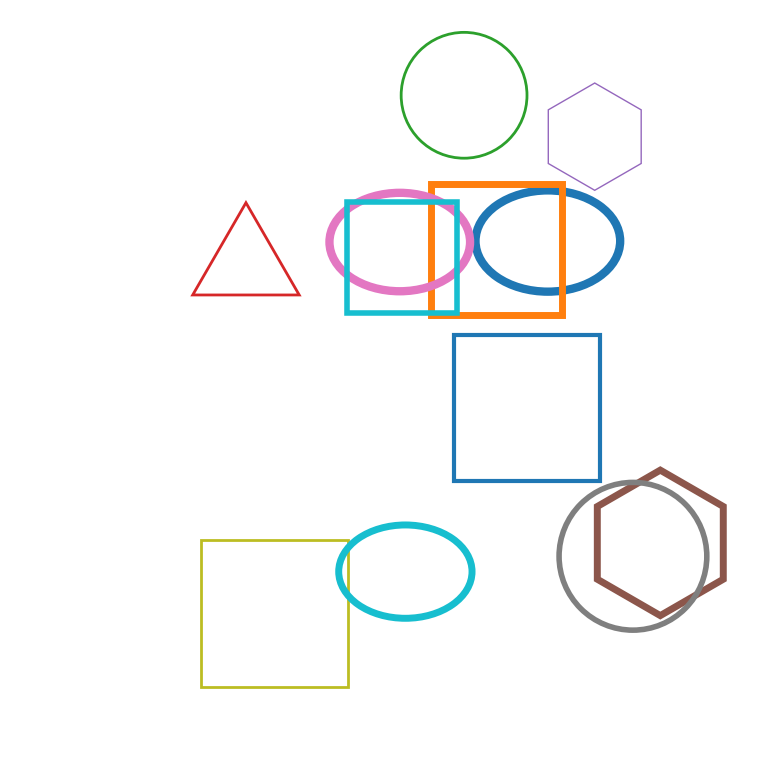[{"shape": "oval", "thickness": 3, "radius": 0.47, "center": [0.711, 0.687]}, {"shape": "square", "thickness": 1.5, "radius": 0.47, "center": [0.685, 0.47]}, {"shape": "square", "thickness": 2.5, "radius": 0.42, "center": [0.645, 0.676]}, {"shape": "circle", "thickness": 1, "radius": 0.41, "center": [0.603, 0.876]}, {"shape": "triangle", "thickness": 1, "radius": 0.4, "center": [0.319, 0.657]}, {"shape": "hexagon", "thickness": 0.5, "radius": 0.35, "center": [0.772, 0.823]}, {"shape": "hexagon", "thickness": 2.5, "radius": 0.47, "center": [0.858, 0.295]}, {"shape": "oval", "thickness": 3, "radius": 0.46, "center": [0.519, 0.686]}, {"shape": "circle", "thickness": 2, "radius": 0.48, "center": [0.822, 0.278]}, {"shape": "square", "thickness": 1, "radius": 0.48, "center": [0.357, 0.203]}, {"shape": "oval", "thickness": 2.5, "radius": 0.43, "center": [0.526, 0.258]}, {"shape": "square", "thickness": 2, "radius": 0.36, "center": [0.522, 0.666]}]